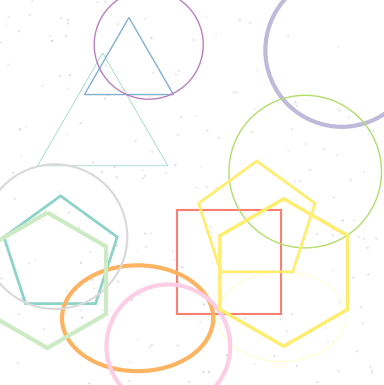[{"shape": "triangle", "thickness": 0.5, "radius": 0.98, "center": [0.267, 0.667]}, {"shape": "pentagon", "thickness": 2, "radius": 0.77, "center": [0.157, 0.337]}, {"shape": "oval", "thickness": 0.5, "radius": 0.83, "center": [0.732, 0.178]}, {"shape": "circle", "thickness": 3, "radius": 0.99, "center": [0.888, 0.869]}, {"shape": "square", "thickness": 1.5, "radius": 0.68, "center": [0.595, 0.32]}, {"shape": "triangle", "thickness": 1, "radius": 0.67, "center": [0.335, 0.821]}, {"shape": "oval", "thickness": 3, "radius": 0.98, "center": [0.357, 0.173]}, {"shape": "circle", "thickness": 1, "radius": 0.99, "center": [0.793, 0.554]}, {"shape": "circle", "thickness": 3, "radius": 0.8, "center": [0.437, 0.1]}, {"shape": "circle", "thickness": 1.5, "radius": 0.94, "center": [0.143, 0.385]}, {"shape": "circle", "thickness": 1, "radius": 0.71, "center": [0.386, 0.884]}, {"shape": "hexagon", "thickness": 3, "radius": 0.88, "center": [0.123, 0.272]}, {"shape": "hexagon", "thickness": 2.5, "radius": 0.96, "center": [0.737, 0.292]}, {"shape": "pentagon", "thickness": 2, "radius": 0.79, "center": [0.667, 0.423]}]